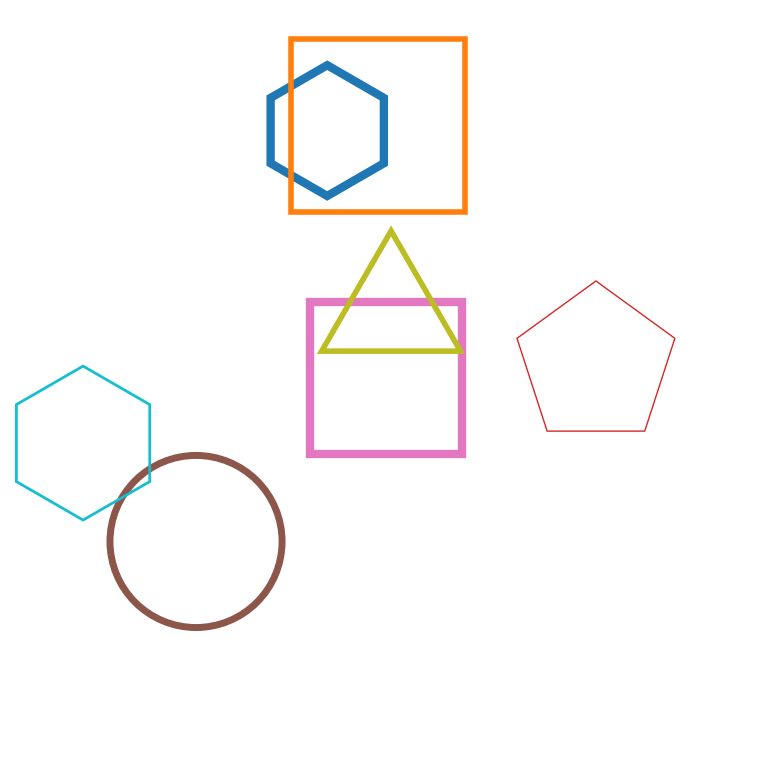[{"shape": "hexagon", "thickness": 3, "radius": 0.42, "center": [0.425, 0.83]}, {"shape": "square", "thickness": 2, "radius": 0.56, "center": [0.491, 0.837]}, {"shape": "pentagon", "thickness": 0.5, "radius": 0.54, "center": [0.774, 0.527]}, {"shape": "circle", "thickness": 2.5, "radius": 0.56, "center": [0.255, 0.297]}, {"shape": "square", "thickness": 3, "radius": 0.49, "center": [0.502, 0.509]}, {"shape": "triangle", "thickness": 2, "radius": 0.52, "center": [0.508, 0.596]}, {"shape": "hexagon", "thickness": 1, "radius": 0.5, "center": [0.108, 0.425]}]